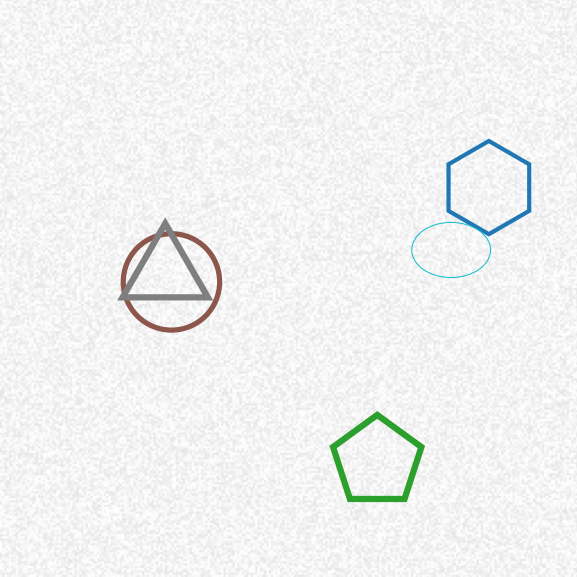[{"shape": "hexagon", "thickness": 2, "radius": 0.4, "center": [0.847, 0.674]}, {"shape": "pentagon", "thickness": 3, "radius": 0.4, "center": [0.653, 0.2]}, {"shape": "circle", "thickness": 2.5, "radius": 0.42, "center": [0.297, 0.511]}, {"shape": "triangle", "thickness": 3, "radius": 0.43, "center": [0.286, 0.527]}, {"shape": "oval", "thickness": 0.5, "radius": 0.34, "center": [0.781, 0.566]}]